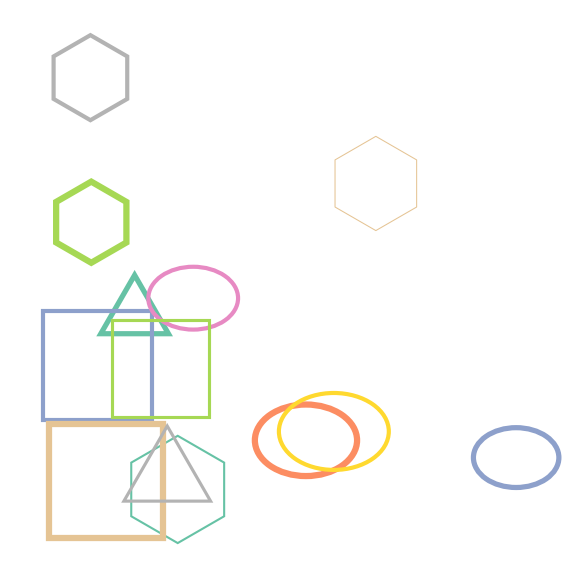[{"shape": "hexagon", "thickness": 1, "radius": 0.46, "center": [0.308, 0.152]}, {"shape": "triangle", "thickness": 2.5, "radius": 0.34, "center": [0.233, 0.455]}, {"shape": "oval", "thickness": 3, "radius": 0.44, "center": [0.53, 0.237]}, {"shape": "oval", "thickness": 2.5, "radius": 0.37, "center": [0.894, 0.207]}, {"shape": "square", "thickness": 2, "radius": 0.47, "center": [0.17, 0.367]}, {"shape": "oval", "thickness": 2, "radius": 0.39, "center": [0.335, 0.483]}, {"shape": "hexagon", "thickness": 3, "radius": 0.35, "center": [0.158, 0.614]}, {"shape": "square", "thickness": 1.5, "radius": 0.42, "center": [0.278, 0.361]}, {"shape": "oval", "thickness": 2, "radius": 0.48, "center": [0.578, 0.252]}, {"shape": "hexagon", "thickness": 0.5, "radius": 0.41, "center": [0.651, 0.681]}, {"shape": "square", "thickness": 3, "radius": 0.49, "center": [0.184, 0.166]}, {"shape": "triangle", "thickness": 1.5, "radius": 0.43, "center": [0.29, 0.175]}, {"shape": "hexagon", "thickness": 2, "radius": 0.37, "center": [0.157, 0.865]}]